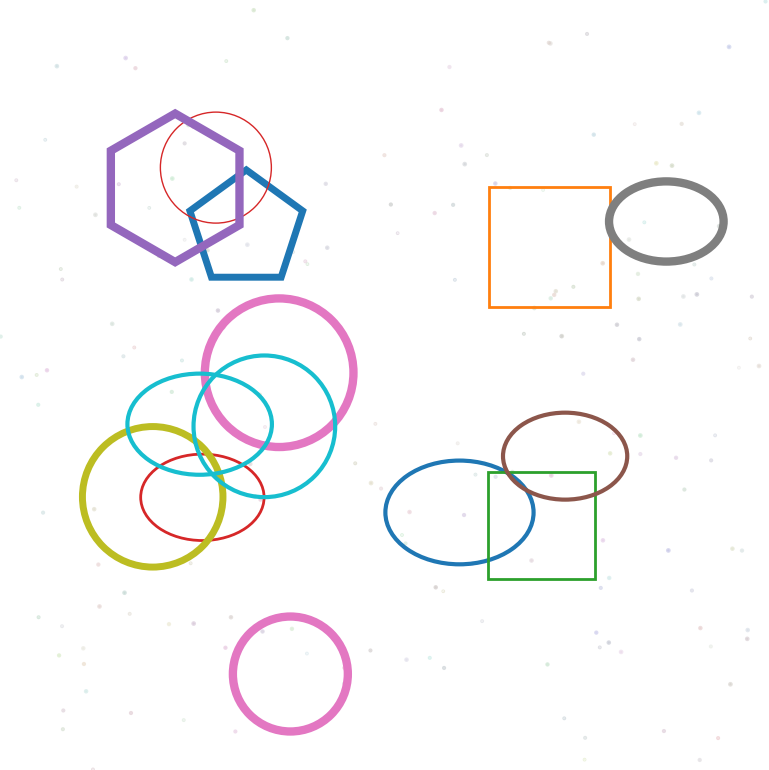[{"shape": "oval", "thickness": 1.5, "radius": 0.48, "center": [0.597, 0.334]}, {"shape": "pentagon", "thickness": 2.5, "radius": 0.39, "center": [0.32, 0.702]}, {"shape": "square", "thickness": 1, "radius": 0.39, "center": [0.714, 0.68]}, {"shape": "square", "thickness": 1, "radius": 0.35, "center": [0.703, 0.318]}, {"shape": "oval", "thickness": 1, "radius": 0.4, "center": [0.263, 0.354]}, {"shape": "circle", "thickness": 0.5, "radius": 0.36, "center": [0.28, 0.782]}, {"shape": "hexagon", "thickness": 3, "radius": 0.48, "center": [0.227, 0.756]}, {"shape": "oval", "thickness": 1.5, "radius": 0.4, "center": [0.734, 0.408]}, {"shape": "circle", "thickness": 3, "radius": 0.48, "center": [0.363, 0.516]}, {"shape": "circle", "thickness": 3, "radius": 0.37, "center": [0.377, 0.125]}, {"shape": "oval", "thickness": 3, "radius": 0.37, "center": [0.865, 0.712]}, {"shape": "circle", "thickness": 2.5, "radius": 0.46, "center": [0.198, 0.355]}, {"shape": "oval", "thickness": 1.5, "radius": 0.47, "center": [0.259, 0.449]}, {"shape": "circle", "thickness": 1.5, "radius": 0.46, "center": [0.343, 0.446]}]